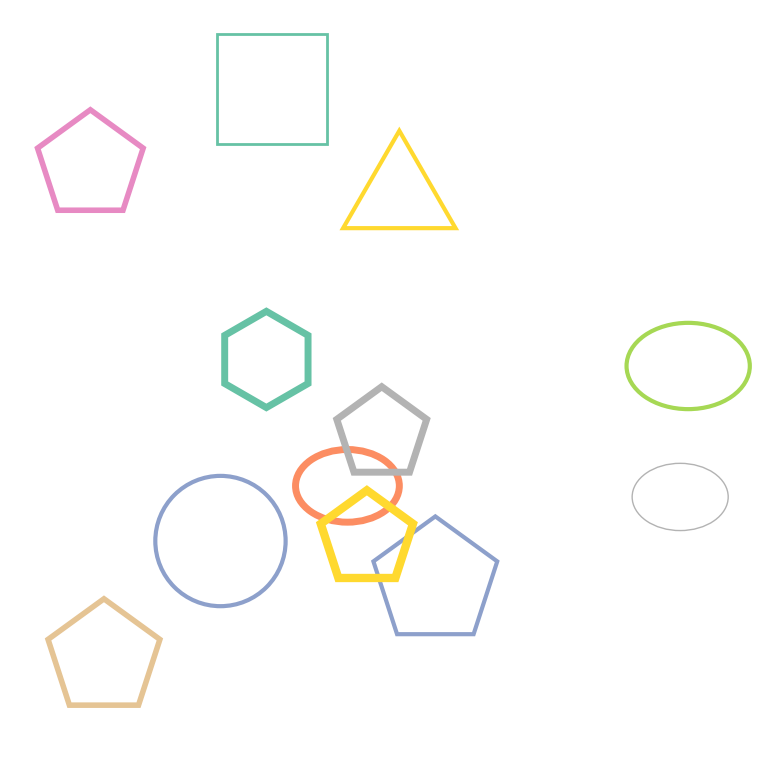[{"shape": "hexagon", "thickness": 2.5, "radius": 0.31, "center": [0.346, 0.533]}, {"shape": "square", "thickness": 1, "radius": 0.36, "center": [0.353, 0.884]}, {"shape": "oval", "thickness": 2.5, "radius": 0.34, "center": [0.451, 0.369]}, {"shape": "pentagon", "thickness": 1.5, "radius": 0.42, "center": [0.565, 0.245]}, {"shape": "circle", "thickness": 1.5, "radius": 0.42, "center": [0.286, 0.297]}, {"shape": "pentagon", "thickness": 2, "radius": 0.36, "center": [0.117, 0.785]}, {"shape": "oval", "thickness": 1.5, "radius": 0.4, "center": [0.894, 0.525]}, {"shape": "pentagon", "thickness": 3, "radius": 0.31, "center": [0.476, 0.3]}, {"shape": "triangle", "thickness": 1.5, "radius": 0.42, "center": [0.519, 0.746]}, {"shape": "pentagon", "thickness": 2, "radius": 0.38, "center": [0.135, 0.146]}, {"shape": "oval", "thickness": 0.5, "radius": 0.31, "center": [0.883, 0.355]}, {"shape": "pentagon", "thickness": 2.5, "radius": 0.31, "center": [0.496, 0.436]}]